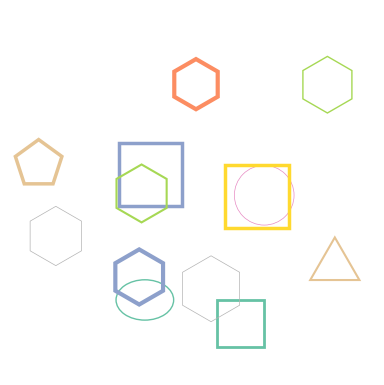[{"shape": "square", "thickness": 2, "radius": 0.31, "center": [0.625, 0.16]}, {"shape": "oval", "thickness": 1, "radius": 0.37, "center": [0.376, 0.221]}, {"shape": "hexagon", "thickness": 3, "radius": 0.33, "center": [0.509, 0.781]}, {"shape": "square", "thickness": 2.5, "radius": 0.41, "center": [0.391, 0.547]}, {"shape": "hexagon", "thickness": 3, "radius": 0.36, "center": [0.362, 0.281]}, {"shape": "circle", "thickness": 0.5, "radius": 0.39, "center": [0.686, 0.493]}, {"shape": "hexagon", "thickness": 1.5, "radius": 0.38, "center": [0.368, 0.498]}, {"shape": "hexagon", "thickness": 1, "radius": 0.37, "center": [0.85, 0.78]}, {"shape": "square", "thickness": 2.5, "radius": 0.41, "center": [0.667, 0.489]}, {"shape": "pentagon", "thickness": 2.5, "radius": 0.32, "center": [0.1, 0.574]}, {"shape": "triangle", "thickness": 1.5, "radius": 0.37, "center": [0.87, 0.31]}, {"shape": "hexagon", "thickness": 0.5, "radius": 0.43, "center": [0.548, 0.25]}, {"shape": "hexagon", "thickness": 0.5, "radius": 0.39, "center": [0.145, 0.387]}]